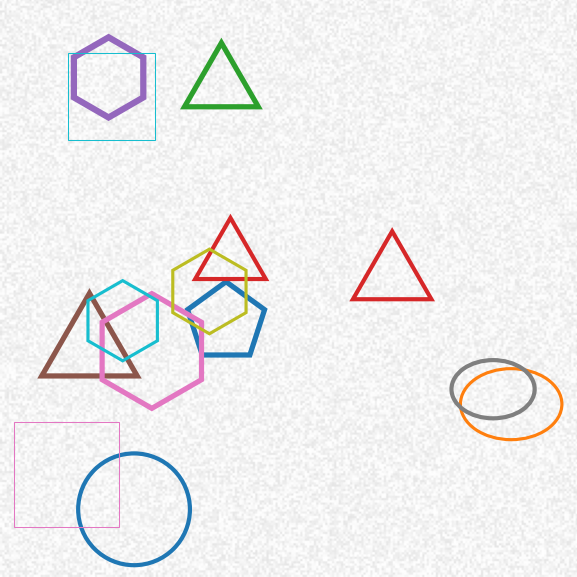[{"shape": "circle", "thickness": 2, "radius": 0.48, "center": [0.232, 0.117]}, {"shape": "pentagon", "thickness": 2.5, "radius": 0.35, "center": [0.391, 0.441]}, {"shape": "oval", "thickness": 1.5, "radius": 0.44, "center": [0.885, 0.299]}, {"shape": "triangle", "thickness": 2.5, "radius": 0.37, "center": [0.383, 0.851]}, {"shape": "triangle", "thickness": 2, "radius": 0.35, "center": [0.399, 0.551]}, {"shape": "triangle", "thickness": 2, "radius": 0.39, "center": [0.679, 0.52]}, {"shape": "hexagon", "thickness": 3, "radius": 0.35, "center": [0.188, 0.865]}, {"shape": "triangle", "thickness": 2.5, "radius": 0.48, "center": [0.155, 0.396]}, {"shape": "hexagon", "thickness": 2.5, "radius": 0.5, "center": [0.263, 0.391]}, {"shape": "square", "thickness": 0.5, "radius": 0.45, "center": [0.115, 0.177]}, {"shape": "oval", "thickness": 2, "radius": 0.36, "center": [0.854, 0.325]}, {"shape": "hexagon", "thickness": 1.5, "radius": 0.37, "center": [0.363, 0.494]}, {"shape": "square", "thickness": 0.5, "radius": 0.38, "center": [0.193, 0.833]}, {"shape": "hexagon", "thickness": 1.5, "radius": 0.35, "center": [0.212, 0.444]}]